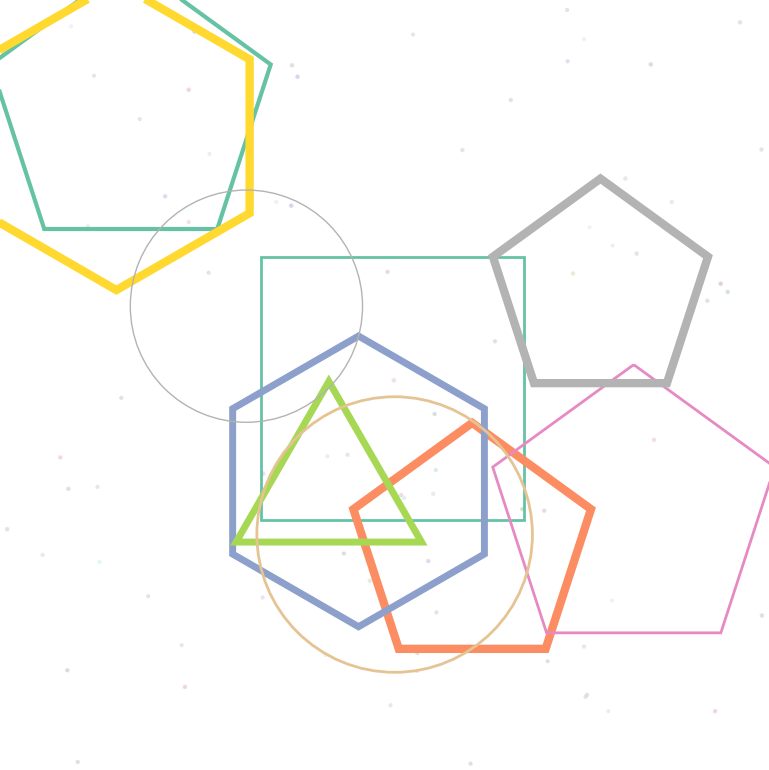[{"shape": "pentagon", "thickness": 1.5, "radius": 0.96, "center": [0.17, 0.857]}, {"shape": "square", "thickness": 1, "radius": 0.85, "center": [0.51, 0.495]}, {"shape": "pentagon", "thickness": 3, "radius": 0.81, "center": [0.613, 0.289]}, {"shape": "hexagon", "thickness": 2.5, "radius": 0.94, "center": [0.466, 0.375]}, {"shape": "pentagon", "thickness": 1, "radius": 0.96, "center": [0.823, 0.334]}, {"shape": "triangle", "thickness": 2.5, "radius": 0.7, "center": [0.427, 0.366]}, {"shape": "hexagon", "thickness": 3, "radius": 1.0, "center": [0.151, 0.823]}, {"shape": "circle", "thickness": 1, "radius": 0.89, "center": [0.512, 0.306]}, {"shape": "pentagon", "thickness": 3, "radius": 0.73, "center": [0.78, 0.621]}, {"shape": "circle", "thickness": 0.5, "radius": 0.75, "center": [0.32, 0.602]}]